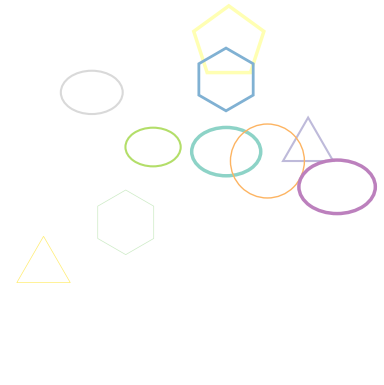[{"shape": "oval", "thickness": 2.5, "radius": 0.45, "center": [0.588, 0.606]}, {"shape": "pentagon", "thickness": 2.5, "radius": 0.48, "center": [0.594, 0.889]}, {"shape": "triangle", "thickness": 1.5, "radius": 0.38, "center": [0.8, 0.619]}, {"shape": "hexagon", "thickness": 2, "radius": 0.41, "center": [0.587, 0.794]}, {"shape": "circle", "thickness": 1, "radius": 0.48, "center": [0.695, 0.582]}, {"shape": "oval", "thickness": 1.5, "radius": 0.36, "center": [0.398, 0.618]}, {"shape": "oval", "thickness": 1.5, "radius": 0.4, "center": [0.238, 0.76]}, {"shape": "oval", "thickness": 2.5, "radius": 0.5, "center": [0.876, 0.515]}, {"shape": "hexagon", "thickness": 0.5, "radius": 0.42, "center": [0.327, 0.423]}, {"shape": "triangle", "thickness": 0.5, "radius": 0.4, "center": [0.113, 0.306]}]